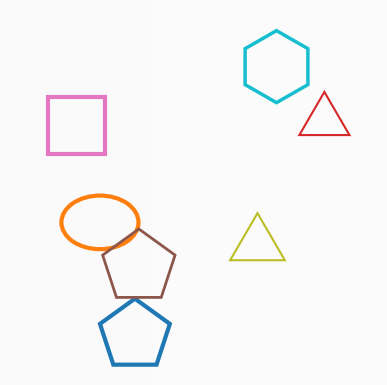[{"shape": "pentagon", "thickness": 3, "radius": 0.47, "center": [0.348, 0.129]}, {"shape": "oval", "thickness": 3, "radius": 0.5, "center": [0.258, 0.422]}, {"shape": "triangle", "thickness": 1.5, "radius": 0.37, "center": [0.837, 0.687]}, {"shape": "pentagon", "thickness": 2, "radius": 0.49, "center": [0.358, 0.307]}, {"shape": "square", "thickness": 3, "radius": 0.37, "center": [0.198, 0.675]}, {"shape": "triangle", "thickness": 1.5, "radius": 0.41, "center": [0.664, 0.365]}, {"shape": "hexagon", "thickness": 2.5, "radius": 0.47, "center": [0.714, 0.827]}]